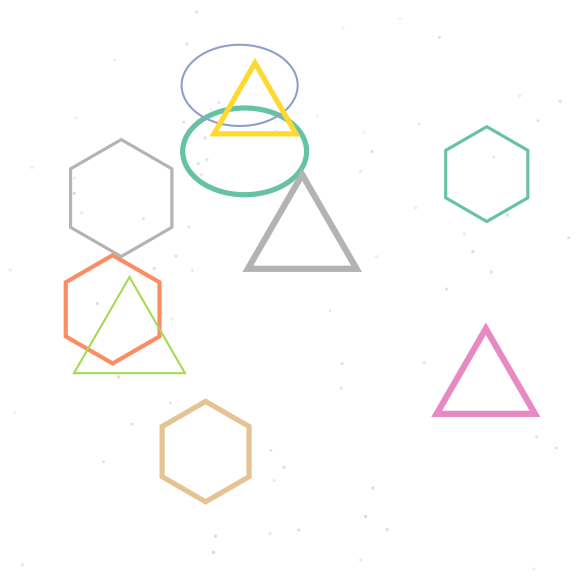[{"shape": "oval", "thickness": 2.5, "radius": 0.54, "center": [0.424, 0.737]}, {"shape": "hexagon", "thickness": 1.5, "radius": 0.41, "center": [0.843, 0.698]}, {"shape": "hexagon", "thickness": 2, "radius": 0.47, "center": [0.195, 0.463]}, {"shape": "oval", "thickness": 1, "radius": 0.5, "center": [0.415, 0.851]}, {"shape": "triangle", "thickness": 3, "radius": 0.49, "center": [0.841, 0.332]}, {"shape": "triangle", "thickness": 1, "radius": 0.56, "center": [0.224, 0.408]}, {"shape": "triangle", "thickness": 2.5, "radius": 0.41, "center": [0.442, 0.808]}, {"shape": "hexagon", "thickness": 2.5, "radius": 0.43, "center": [0.356, 0.217]}, {"shape": "hexagon", "thickness": 1.5, "radius": 0.51, "center": [0.21, 0.656]}, {"shape": "triangle", "thickness": 3, "radius": 0.54, "center": [0.523, 0.588]}]